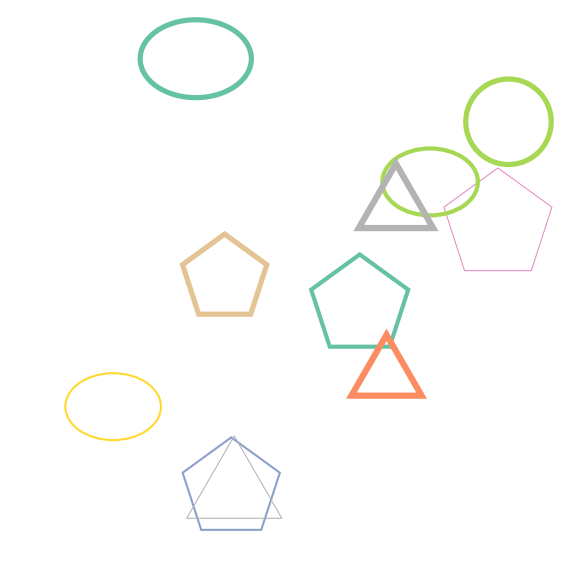[{"shape": "pentagon", "thickness": 2, "radius": 0.44, "center": [0.623, 0.47]}, {"shape": "oval", "thickness": 2.5, "radius": 0.48, "center": [0.339, 0.897]}, {"shape": "triangle", "thickness": 3, "radius": 0.35, "center": [0.669, 0.349]}, {"shape": "pentagon", "thickness": 1, "radius": 0.44, "center": [0.4, 0.153]}, {"shape": "pentagon", "thickness": 0.5, "radius": 0.49, "center": [0.862, 0.61]}, {"shape": "circle", "thickness": 2.5, "radius": 0.37, "center": [0.88, 0.788]}, {"shape": "oval", "thickness": 2, "radius": 0.41, "center": [0.745, 0.684]}, {"shape": "oval", "thickness": 1, "radius": 0.41, "center": [0.196, 0.295]}, {"shape": "pentagon", "thickness": 2.5, "radius": 0.38, "center": [0.389, 0.517]}, {"shape": "triangle", "thickness": 0.5, "radius": 0.48, "center": [0.406, 0.149]}, {"shape": "triangle", "thickness": 3, "radius": 0.37, "center": [0.686, 0.641]}]